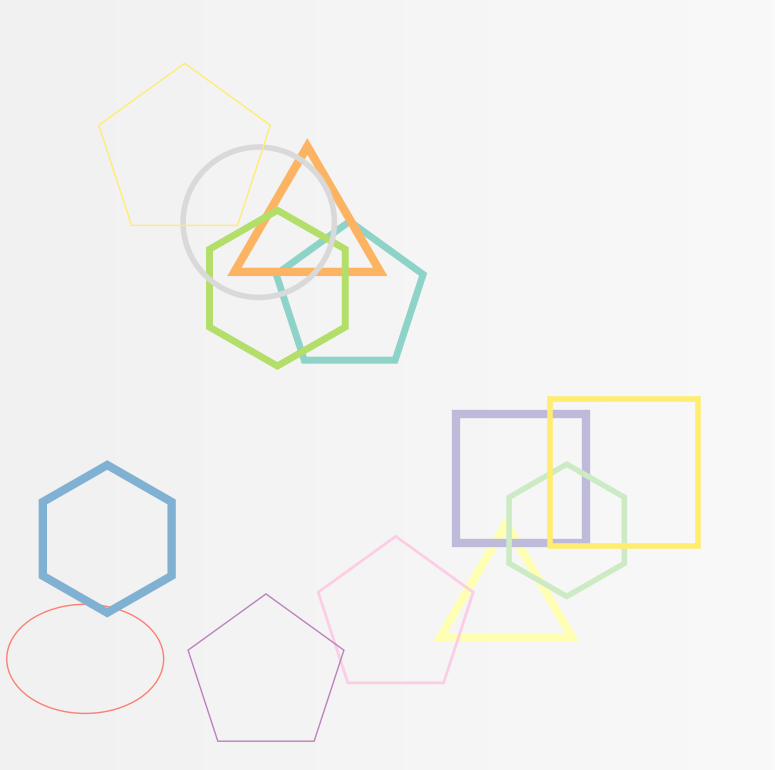[{"shape": "pentagon", "thickness": 2.5, "radius": 0.5, "center": [0.451, 0.613]}, {"shape": "triangle", "thickness": 3, "radius": 0.49, "center": [0.653, 0.222]}, {"shape": "square", "thickness": 3, "radius": 0.42, "center": [0.672, 0.379]}, {"shape": "oval", "thickness": 0.5, "radius": 0.51, "center": [0.11, 0.144]}, {"shape": "hexagon", "thickness": 3, "radius": 0.48, "center": [0.138, 0.3]}, {"shape": "triangle", "thickness": 3, "radius": 0.54, "center": [0.397, 0.701]}, {"shape": "hexagon", "thickness": 2.5, "radius": 0.51, "center": [0.358, 0.626]}, {"shape": "pentagon", "thickness": 1, "radius": 0.53, "center": [0.511, 0.198]}, {"shape": "circle", "thickness": 2, "radius": 0.49, "center": [0.334, 0.711]}, {"shape": "pentagon", "thickness": 0.5, "radius": 0.53, "center": [0.343, 0.123]}, {"shape": "hexagon", "thickness": 2, "radius": 0.43, "center": [0.731, 0.311]}, {"shape": "square", "thickness": 2, "radius": 0.48, "center": [0.805, 0.386]}, {"shape": "pentagon", "thickness": 0.5, "radius": 0.58, "center": [0.238, 0.801]}]